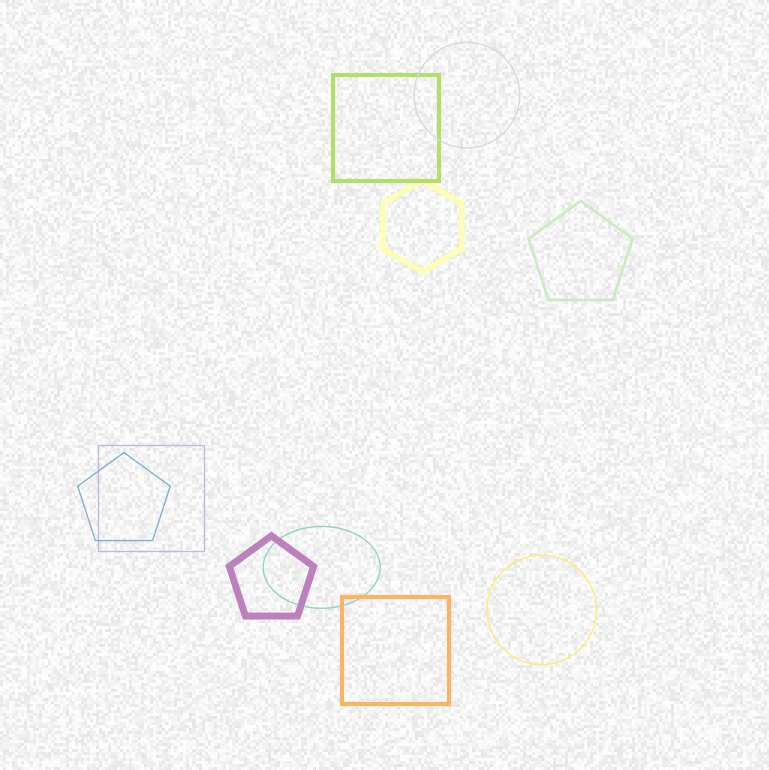[{"shape": "oval", "thickness": 0.5, "radius": 0.38, "center": [0.418, 0.263]}, {"shape": "hexagon", "thickness": 2, "radius": 0.3, "center": [0.549, 0.706]}, {"shape": "square", "thickness": 0.5, "radius": 0.34, "center": [0.196, 0.354]}, {"shape": "pentagon", "thickness": 0.5, "radius": 0.32, "center": [0.161, 0.349]}, {"shape": "square", "thickness": 1.5, "radius": 0.35, "center": [0.514, 0.155]}, {"shape": "square", "thickness": 1.5, "radius": 0.35, "center": [0.501, 0.834]}, {"shape": "circle", "thickness": 0.5, "radius": 0.34, "center": [0.606, 0.876]}, {"shape": "pentagon", "thickness": 2.5, "radius": 0.29, "center": [0.353, 0.247]}, {"shape": "pentagon", "thickness": 1, "radius": 0.36, "center": [0.754, 0.668]}, {"shape": "circle", "thickness": 0.5, "radius": 0.36, "center": [0.704, 0.208]}]